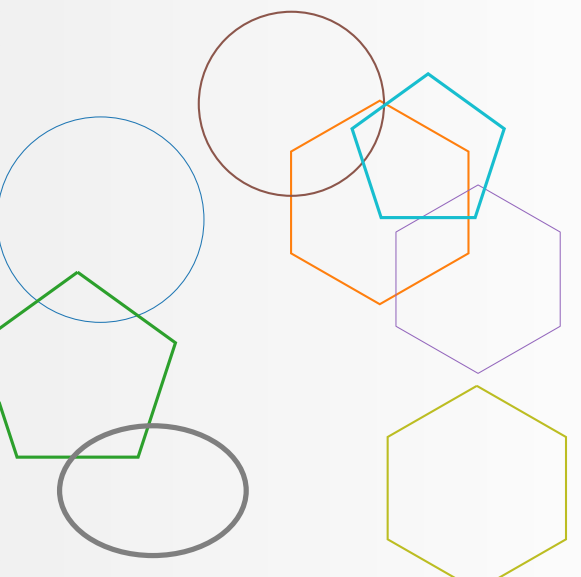[{"shape": "circle", "thickness": 0.5, "radius": 0.89, "center": [0.173, 0.619]}, {"shape": "hexagon", "thickness": 1, "radius": 0.88, "center": [0.653, 0.649]}, {"shape": "pentagon", "thickness": 1.5, "radius": 0.89, "center": [0.133, 0.351]}, {"shape": "hexagon", "thickness": 0.5, "radius": 0.82, "center": [0.823, 0.516]}, {"shape": "circle", "thickness": 1, "radius": 0.8, "center": [0.501, 0.819]}, {"shape": "oval", "thickness": 2.5, "radius": 0.8, "center": [0.263, 0.15]}, {"shape": "hexagon", "thickness": 1, "radius": 0.89, "center": [0.82, 0.154]}, {"shape": "pentagon", "thickness": 1.5, "radius": 0.69, "center": [0.737, 0.734]}]